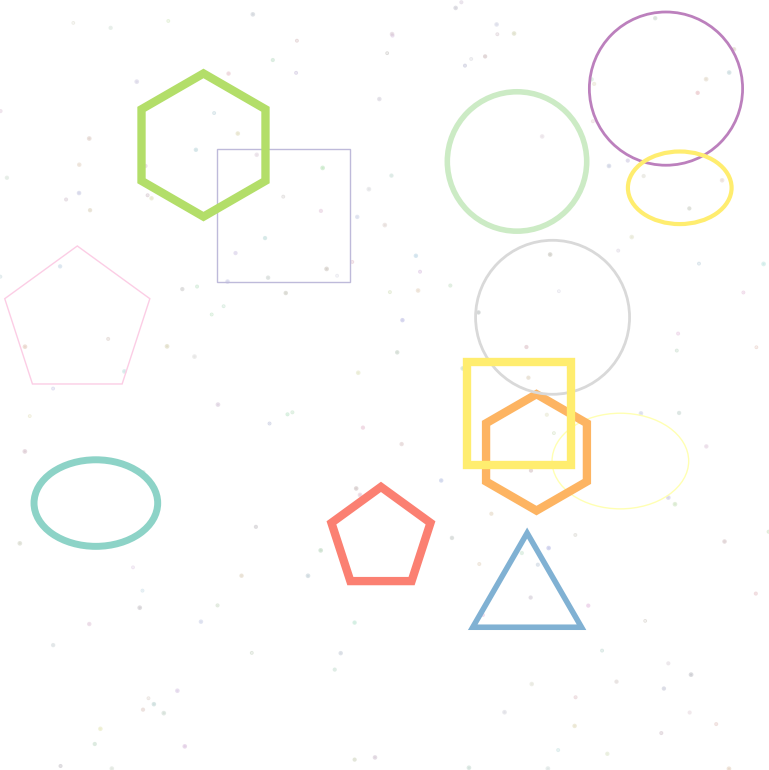[{"shape": "oval", "thickness": 2.5, "radius": 0.4, "center": [0.124, 0.347]}, {"shape": "oval", "thickness": 0.5, "radius": 0.44, "center": [0.806, 0.401]}, {"shape": "square", "thickness": 0.5, "radius": 0.43, "center": [0.368, 0.72]}, {"shape": "pentagon", "thickness": 3, "radius": 0.34, "center": [0.495, 0.3]}, {"shape": "triangle", "thickness": 2, "radius": 0.41, "center": [0.685, 0.226]}, {"shape": "hexagon", "thickness": 3, "radius": 0.38, "center": [0.697, 0.412]}, {"shape": "hexagon", "thickness": 3, "radius": 0.46, "center": [0.264, 0.812]}, {"shape": "pentagon", "thickness": 0.5, "radius": 0.5, "center": [0.1, 0.581]}, {"shape": "circle", "thickness": 1, "radius": 0.5, "center": [0.718, 0.588]}, {"shape": "circle", "thickness": 1, "radius": 0.5, "center": [0.865, 0.885]}, {"shape": "circle", "thickness": 2, "radius": 0.45, "center": [0.671, 0.79]}, {"shape": "square", "thickness": 3, "radius": 0.34, "center": [0.674, 0.463]}, {"shape": "oval", "thickness": 1.5, "radius": 0.34, "center": [0.883, 0.756]}]